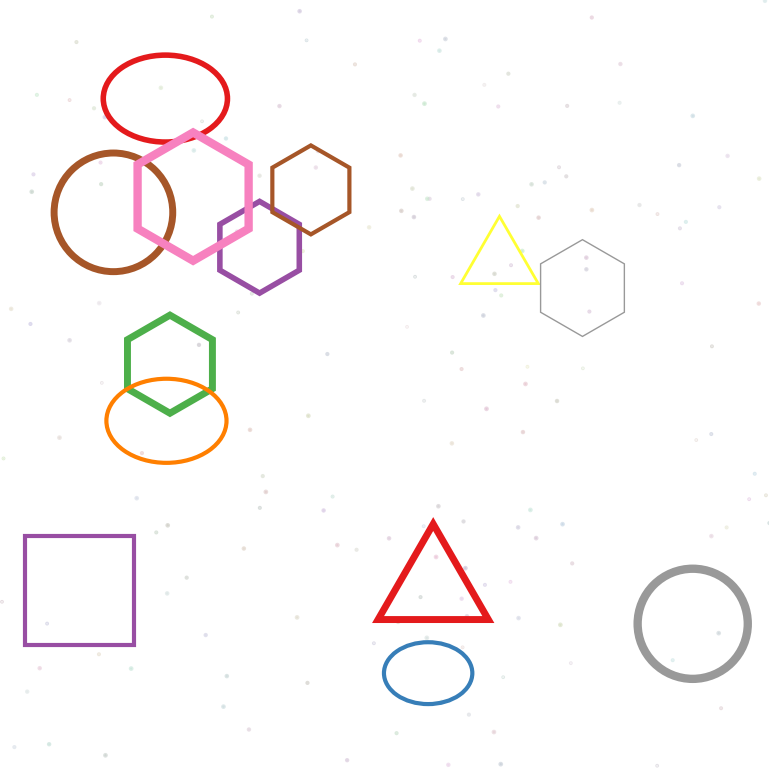[{"shape": "triangle", "thickness": 2.5, "radius": 0.41, "center": [0.563, 0.237]}, {"shape": "oval", "thickness": 2, "radius": 0.4, "center": [0.215, 0.872]}, {"shape": "oval", "thickness": 1.5, "radius": 0.29, "center": [0.556, 0.126]}, {"shape": "hexagon", "thickness": 2.5, "radius": 0.32, "center": [0.221, 0.527]}, {"shape": "square", "thickness": 1.5, "radius": 0.36, "center": [0.103, 0.233]}, {"shape": "hexagon", "thickness": 2, "radius": 0.3, "center": [0.337, 0.679]}, {"shape": "oval", "thickness": 1.5, "radius": 0.39, "center": [0.216, 0.454]}, {"shape": "triangle", "thickness": 1, "radius": 0.29, "center": [0.649, 0.661]}, {"shape": "hexagon", "thickness": 1.5, "radius": 0.29, "center": [0.404, 0.753]}, {"shape": "circle", "thickness": 2.5, "radius": 0.39, "center": [0.147, 0.724]}, {"shape": "hexagon", "thickness": 3, "radius": 0.42, "center": [0.251, 0.745]}, {"shape": "hexagon", "thickness": 0.5, "radius": 0.31, "center": [0.756, 0.626]}, {"shape": "circle", "thickness": 3, "radius": 0.36, "center": [0.9, 0.19]}]